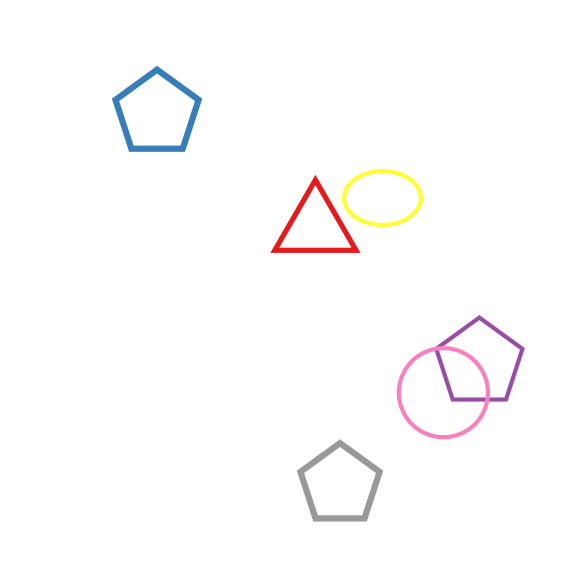[{"shape": "triangle", "thickness": 2.5, "radius": 0.41, "center": [0.546, 0.606]}, {"shape": "pentagon", "thickness": 3, "radius": 0.38, "center": [0.272, 0.803]}, {"shape": "pentagon", "thickness": 2, "radius": 0.39, "center": [0.83, 0.371]}, {"shape": "oval", "thickness": 2, "radius": 0.33, "center": [0.662, 0.656]}, {"shape": "circle", "thickness": 2, "radius": 0.39, "center": [0.768, 0.319]}, {"shape": "pentagon", "thickness": 3, "radius": 0.36, "center": [0.589, 0.16]}]